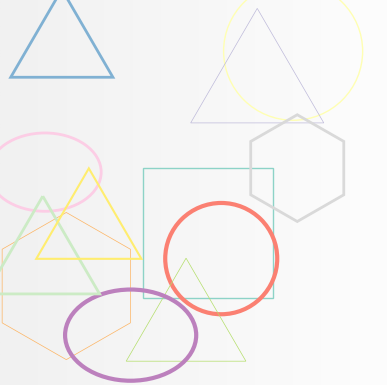[{"shape": "square", "thickness": 1, "radius": 0.84, "center": [0.536, 0.395]}, {"shape": "circle", "thickness": 1, "radius": 0.9, "center": [0.756, 0.867]}, {"shape": "triangle", "thickness": 0.5, "radius": 0.99, "center": [0.664, 0.78]}, {"shape": "circle", "thickness": 3, "radius": 0.72, "center": [0.571, 0.328]}, {"shape": "triangle", "thickness": 2, "radius": 0.76, "center": [0.16, 0.875]}, {"shape": "hexagon", "thickness": 0.5, "radius": 0.96, "center": [0.171, 0.257]}, {"shape": "triangle", "thickness": 0.5, "radius": 0.89, "center": [0.48, 0.151]}, {"shape": "oval", "thickness": 2, "radius": 0.73, "center": [0.116, 0.553]}, {"shape": "hexagon", "thickness": 2, "radius": 0.69, "center": [0.767, 0.563]}, {"shape": "oval", "thickness": 3, "radius": 0.85, "center": [0.337, 0.13]}, {"shape": "triangle", "thickness": 2, "radius": 0.85, "center": [0.11, 0.321]}, {"shape": "triangle", "thickness": 1.5, "radius": 0.78, "center": [0.229, 0.406]}]